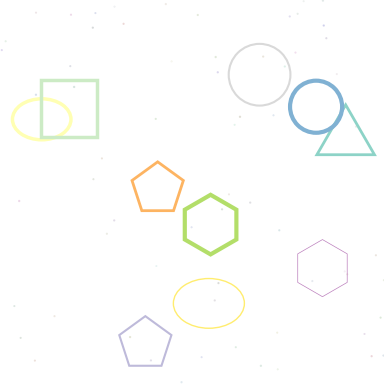[{"shape": "triangle", "thickness": 2, "radius": 0.43, "center": [0.898, 0.641]}, {"shape": "oval", "thickness": 2.5, "radius": 0.38, "center": [0.108, 0.69]}, {"shape": "pentagon", "thickness": 1.5, "radius": 0.36, "center": [0.378, 0.108]}, {"shape": "circle", "thickness": 3, "radius": 0.34, "center": [0.821, 0.723]}, {"shape": "pentagon", "thickness": 2, "radius": 0.35, "center": [0.41, 0.51]}, {"shape": "hexagon", "thickness": 3, "radius": 0.39, "center": [0.547, 0.417]}, {"shape": "circle", "thickness": 1.5, "radius": 0.4, "center": [0.674, 0.806]}, {"shape": "hexagon", "thickness": 0.5, "radius": 0.37, "center": [0.838, 0.304]}, {"shape": "square", "thickness": 2.5, "radius": 0.36, "center": [0.178, 0.718]}, {"shape": "oval", "thickness": 1, "radius": 0.46, "center": [0.543, 0.212]}]